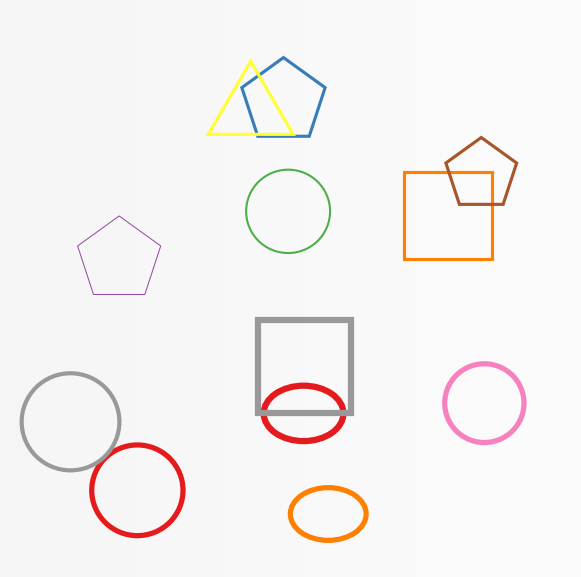[{"shape": "circle", "thickness": 2.5, "radius": 0.39, "center": [0.236, 0.15]}, {"shape": "oval", "thickness": 3, "radius": 0.34, "center": [0.522, 0.283]}, {"shape": "pentagon", "thickness": 1.5, "radius": 0.38, "center": [0.488, 0.824]}, {"shape": "circle", "thickness": 1, "radius": 0.36, "center": [0.496, 0.633]}, {"shape": "pentagon", "thickness": 0.5, "radius": 0.38, "center": [0.205, 0.55]}, {"shape": "square", "thickness": 1.5, "radius": 0.38, "center": [0.77, 0.626]}, {"shape": "oval", "thickness": 2.5, "radius": 0.33, "center": [0.565, 0.109]}, {"shape": "triangle", "thickness": 1.5, "radius": 0.42, "center": [0.431, 0.809]}, {"shape": "pentagon", "thickness": 1.5, "radius": 0.32, "center": [0.828, 0.697]}, {"shape": "circle", "thickness": 2.5, "radius": 0.34, "center": [0.833, 0.301]}, {"shape": "square", "thickness": 3, "radius": 0.4, "center": [0.524, 0.364]}, {"shape": "circle", "thickness": 2, "radius": 0.42, "center": [0.121, 0.269]}]